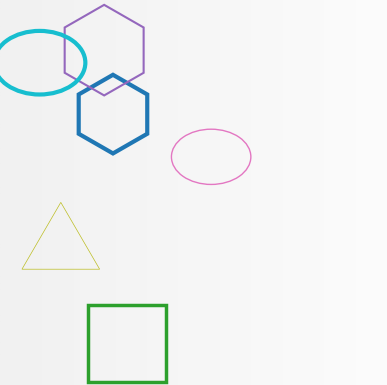[{"shape": "hexagon", "thickness": 3, "radius": 0.51, "center": [0.292, 0.704]}, {"shape": "square", "thickness": 2.5, "radius": 0.5, "center": [0.327, 0.107]}, {"shape": "hexagon", "thickness": 1.5, "radius": 0.59, "center": [0.269, 0.87]}, {"shape": "oval", "thickness": 1, "radius": 0.51, "center": [0.545, 0.593]}, {"shape": "triangle", "thickness": 0.5, "radius": 0.58, "center": [0.157, 0.359]}, {"shape": "oval", "thickness": 3, "radius": 0.59, "center": [0.102, 0.837]}]